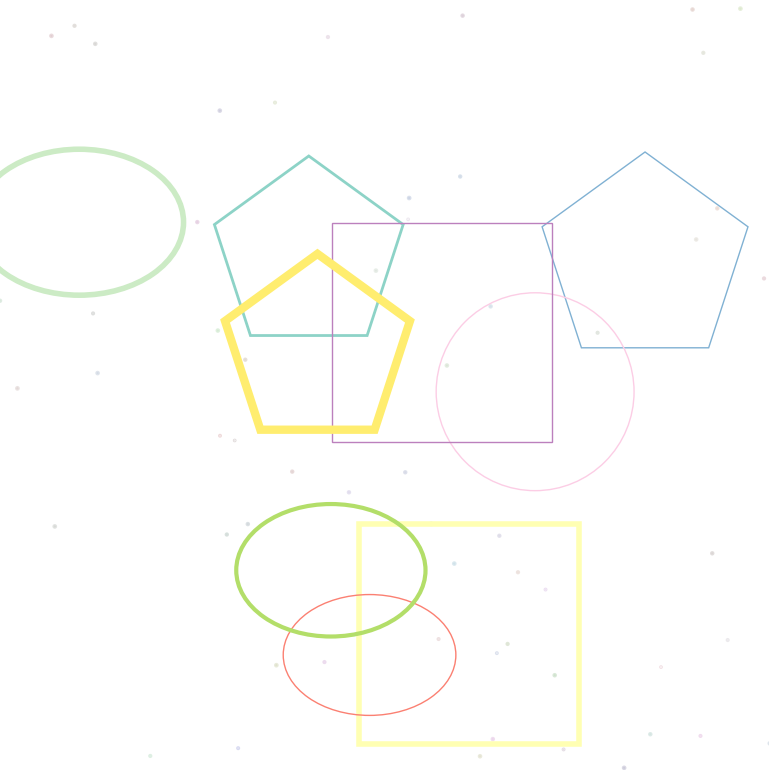[{"shape": "pentagon", "thickness": 1, "radius": 0.64, "center": [0.401, 0.669]}, {"shape": "square", "thickness": 2, "radius": 0.71, "center": [0.609, 0.177]}, {"shape": "oval", "thickness": 0.5, "radius": 0.56, "center": [0.48, 0.149]}, {"shape": "pentagon", "thickness": 0.5, "radius": 0.7, "center": [0.838, 0.662]}, {"shape": "oval", "thickness": 1.5, "radius": 0.61, "center": [0.43, 0.259]}, {"shape": "circle", "thickness": 0.5, "radius": 0.64, "center": [0.695, 0.491]}, {"shape": "square", "thickness": 0.5, "radius": 0.71, "center": [0.574, 0.568]}, {"shape": "oval", "thickness": 2, "radius": 0.68, "center": [0.103, 0.711]}, {"shape": "pentagon", "thickness": 3, "radius": 0.63, "center": [0.412, 0.544]}]